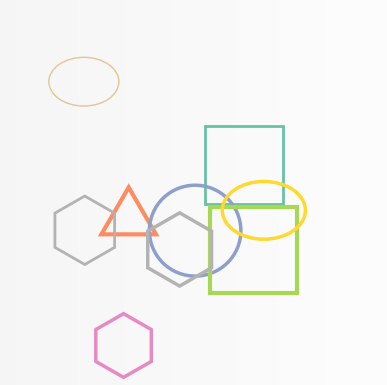[{"shape": "square", "thickness": 2, "radius": 0.51, "center": [0.63, 0.571]}, {"shape": "triangle", "thickness": 3, "radius": 0.41, "center": [0.332, 0.432]}, {"shape": "circle", "thickness": 2.5, "radius": 0.59, "center": [0.504, 0.401]}, {"shape": "hexagon", "thickness": 2.5, "radius": 0.41, "center": [0.319, 0.103]}, {"shape": "square", "thickness": 3, "radius": 0.56, "center": [0.653, 0.35]}, {"shape": "oval", "thickness": 2.5, "radius": 0.54, "center": [0.681, 0.454]}, {"shape": "oval", "thickness": 1, "radius": 0.45, "center": [0.216, 0.788]}, {"shape": "hexagon", "thickness": 2, "radius": 0.44, "center": [0.219, 0.402]}, {"shape": "hexagon", "thickness": 2.5, "radius": 0.48, "center": [0.464, 0.352]}]